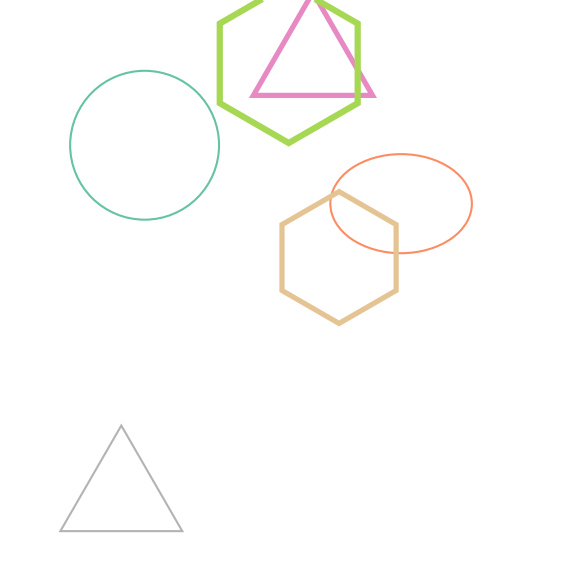[{"shape": "circle", "thickness": 1, "radius": 0.64, "center": [0.25, 0.748]}, {"shape": "oval", "thickness": 1, "radius": 0.61, "center": [0.695, 0.646]}, {"shape": "triangle", "thickness": 2.5, "radius": 0.6, "center": [0.542, 0.893]}, {"shape": "hexagon", "thickness": 3, "radius": 0.69, "center": [0.5, 0.889]}, {"shape": "hexagon", "thickness": 2.5, "radius": 0.57, "center": [0.587, 0.553]}, {"shape": "triangle", "thickness": 1, "radius": 0.61, "center": [0.21, 0.14]}]